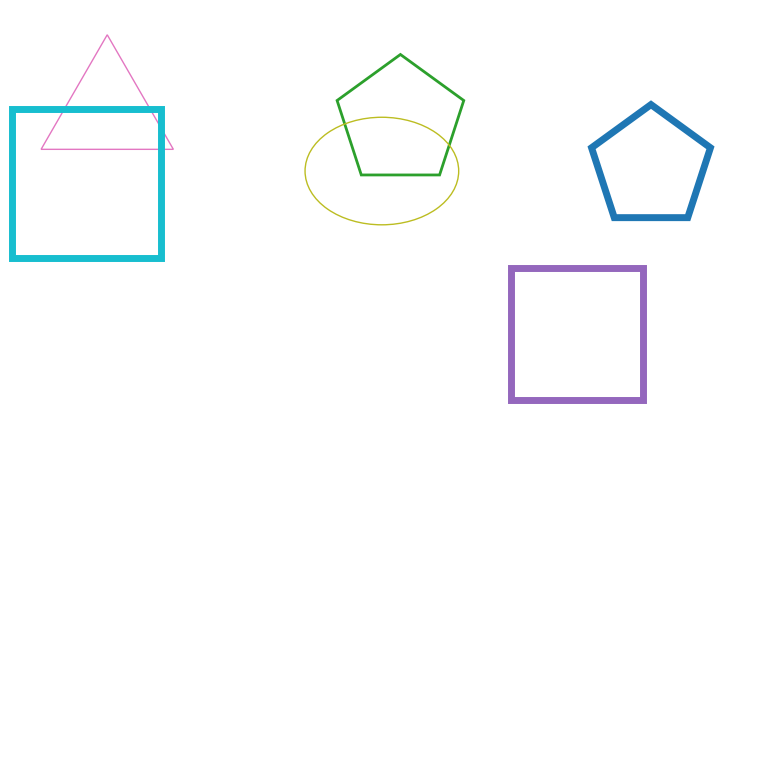[{"shape": "pentagon", "thickness": 2.5, "radius": 0.41, "center": [0.845, 0.783]}, {"shape": "pentagon", "thickness": 1, "radius": 0.43, "center": [0.52, 0.843]}, {"shape": "square", "thickness": 2.5, "radius": 0.43, "center": [0.749, 0.566]}, {"shape": "triangle", "thickness": 0.5, "radius": 0.5, "center": [0.139, 0.856]}, {"shape": "oval", "thickness": 0.5, "radius": 0.5, "center": [0.496, 0.778]}, {"shape": "square", "thickness": 2.5, "radius": 0.48, "center": [0.112, 0.762]}]